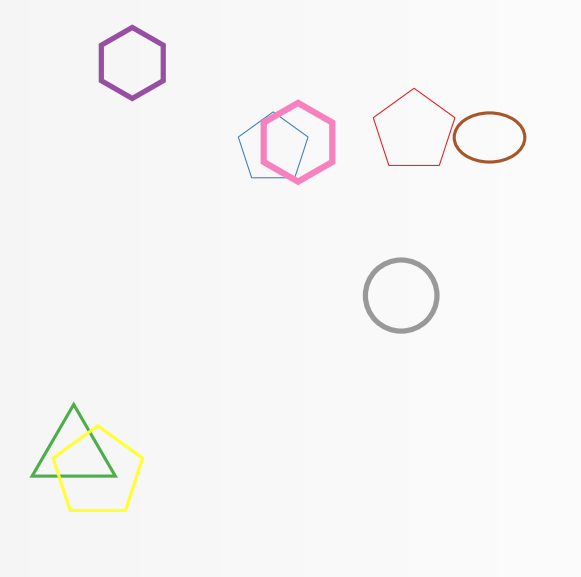[{"shape": "pentagon", "thickness": 0.5, "radius": 0.37, "center": [0.712, 0.772]}, {"shape": "pentagon", "thickness": 0.5, "radius": 0.32, "center": [0.47, 0.742]}, {"shape": "triangle", "thickness": 1.5, "radius": 0.41, "center": [0.127, 0.216]}, {"shape": "hexagon", "thickness": 2.5, "radius": 0.31, "center": [0.228, 0.89]}, {"shape": "pentagon", "thickness": 1.5, "radius": 0.4, "center": [0.168, 0.181]}, {"shape": "oval", "thickness": 1.5, "radius": 0.3, "center": [0.842, 0.761]}, {"shape": "hexagon", "thickness": 3, "radius": 0.34, "center": [0.513, 0.753]}, {"shape": "circle", "thickness": 2.5, "radius": 0.31, "center": [0.69, 0.487]}]